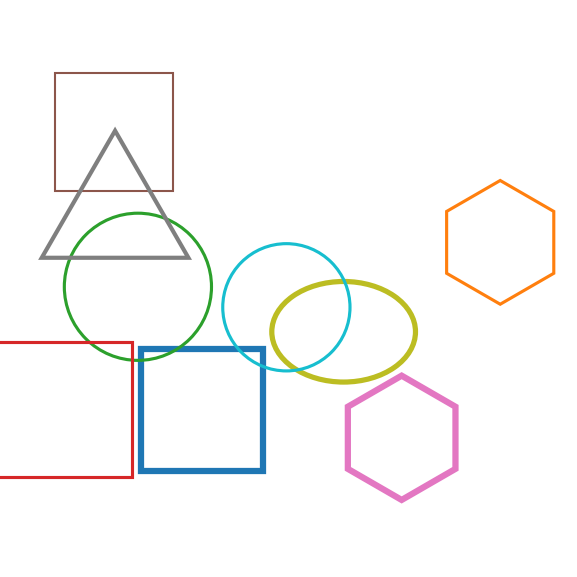[{"shape": "square", "thickness": 3, "radius": 0.53, "center": [0.35, 0.289]}, {"shape": "hexagon", "thickness": 1.5, "radius": 0.54, "center": [0.866, 0.579]}, {"shape": "circle", "thickness": 1.5, "radius": 0.64, "center": [0.239, 0.503]}, {"shape": "square", "thickness": 1.5, "radius": 0.58, "center": [0.111, 0.291]}, {"shape": "square", "thickness": 1, "radius": 0.51, "center": [0.198, 0.771]}, {"shape": "hexagon", "thickness": 3, "radius": 0.54, "center": [0.696, 0.241]}, {"shape": "triangle", "thickness": 2, "radius": 0.73, "center": [0.199, 0.626]}, {"shape": "oval", "thickness": 2.5, "radius": 0.62, "center": [0.595, 0.425]}, {"shape": "circle", "thickness": 1.5, "radius": 0.55, "center": [0.496, 0.467]}]